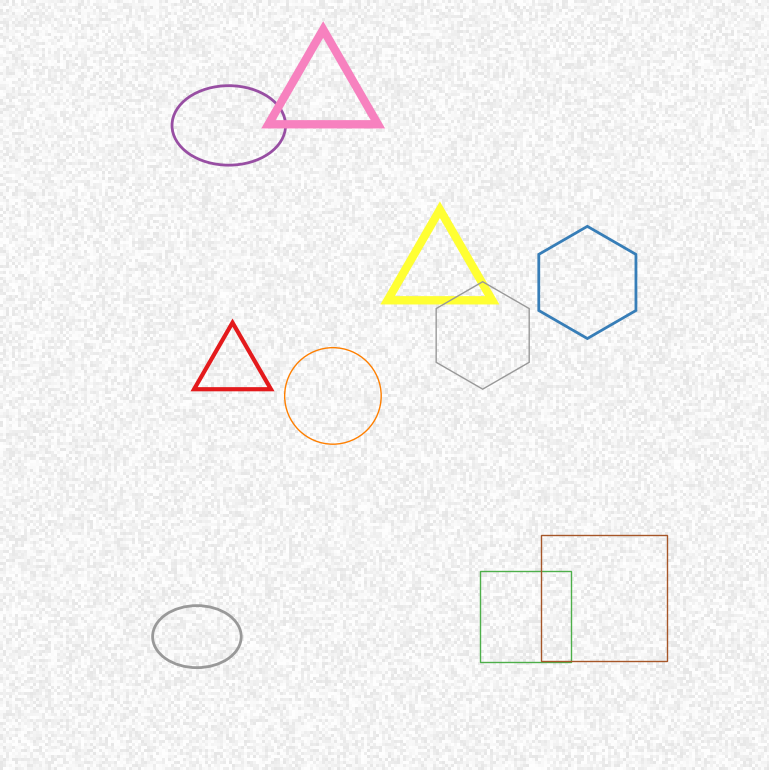[{"shape": "triangle", "thickness": 1.5, "radius": 0.29, "center": [0.302, 0.523]}, {"shape": "hexagon", "thickness": 1, "radius": 0.36, "center": [0.763, 0.633]}, {"shape": "square", "thickness": 0.5, "radius": 0.3, "center": [0.682, 0.2]}, {"shape": "oval", "thickness": 1, "radius": 0.37, "center": [0.297, 0.837]}, {"shape": "circle", "thickness": 0.5, "radius": 0.31, "center": [0.432, 0.486]}, {"shape": "triangle", "thickness": 3, "radius": 0.39, "center": [0.571, 0.649]}, {"shape": "square", "thickness": 0.5, "radius": 0.41, "center": [0.784, 0.223]}, {"shape": "triangle", "thickness": 3, "radius": 0.41, "center": [0.42, 0.88]}, {"shape": "oval", "thickness": 1, "radius": 0.29, "center": [0.256, 0.173]}, {"shape": "hexagon", "thickness": 0.5, "radius": 0.35, "center": [0.627, 0.564]}]